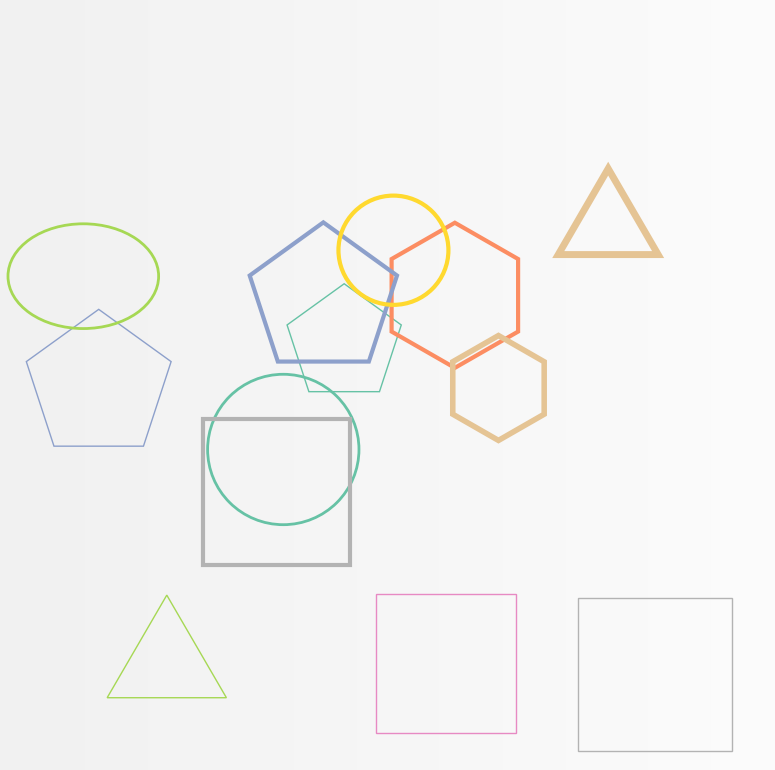[{"shape": "pentagon", "thickness": 0.5, "radius": 0.39, "center": [0.444, 0.554]}, {"shape": "circle", "thickness": 1, "radius": 0.49, "center": [0.366, 0.416]}, {"shape": "hexagon", "thickness": 1.5, "radius": 0.47, "center": [0.587, 0.616]}, {"shape": "pentagon", "thickness": 1.5, "radius": 0.5, "center": [0.417, 0.611]}, {"shape": "pentagon", "thickness": 0.5, "radius": 0.49, "center": [0.127, 0.5]}, {"shape": "square", "thickness": 0.5, "radius": 0.45, "center": [0.576, 0.138]}, {"shape": "triangle", "thickness": 0.5, "radius": 0.44, "center": [0.215, 0.138]}, {"shape": "oval", "thickness": 1, "radius": 0.49, "center": [0.107, 0.641]}, {"shape": "circle", "thickness": 1.5, "radius": 0.35, "center": [0.508, 0.675]}, {"shape": "triangle", "thickness": 2.5, "radius": 0.37, "center": [0.785, 0.707]}, {"shape": "hexagon", "thickness": 2, "radius": 0.34, "center": [0.643, 0.496]}, {"shape": "square", "thickness": 0.5, "radius": 0.5, "center": [0.846, 0.124]}, {"shape": "square", "thickness": 1.5, "radius": 0.47, "center": [0.357, 0.361]}]